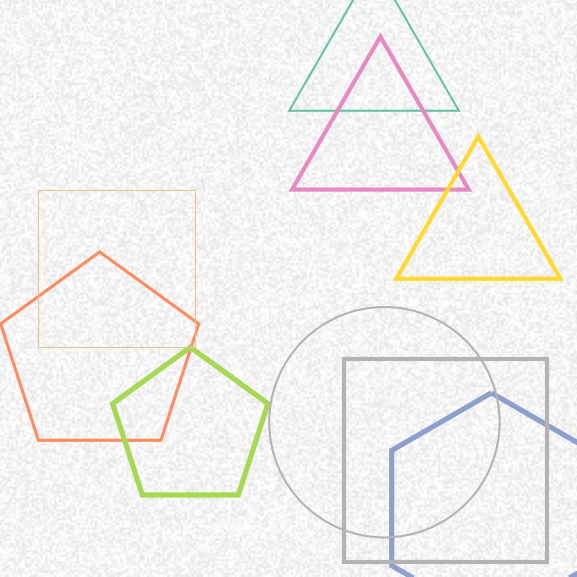[{"shape": "triangle", "thickness": 1, "radius": 0.85, "center": [0.648, 0.892]}, {"shape": "pentagon", "thickness": 1.5, "radius": 0.9, "center": [0.173, 0.383]}, {"shape": "hexagon", "thickness": 2.5, "radius": 1.0, "center": [0.851, 0.119]}, {"shape": "triangle", "thickness": 2, "radius": 0.88, "center": [0.659, 0.759]}, {"shape": "pentagon", "thickness": 2.5, "radius": 0.71, "center": [0.33, 0.256]}, {"shape": "triangle", "thickness": 2, "radius": 0.82, "center": [0.828, 0.599]}, {"shape": "square", "thickness": 0.5, "radius": 0.68, "center": [0.202, 0.534]}, {"shape": "square", "thickness": 2, "radius": 0.88, "center": [0.772, 0.202]}, {"shape": "circle", "thickness": 1, "radius": 1.0, "center": [0.666, 0.268]}]